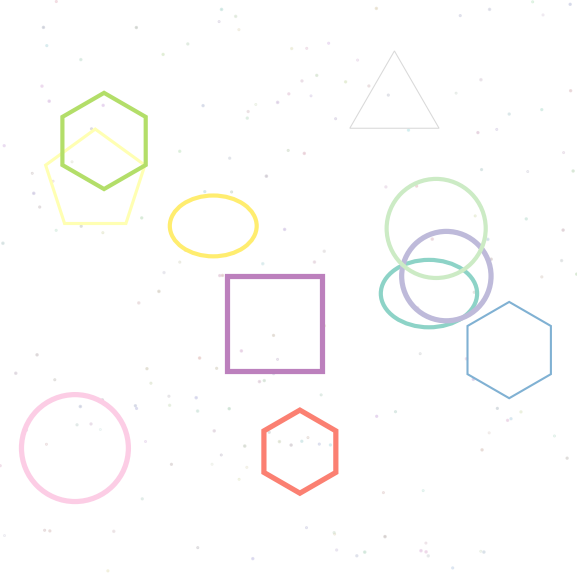[{"shape": "oval", "thickness": 2, "radius": 0.42, "center": [0.743, 0.491]}, {"shape": "pentagon", "thickness": 1.5, "radius": 0.45, "center": [0.165, 0.685]}, {"shape": "circle", "thickness": 2.5, "radius": 0.39, "center": [0.773, 0.521]}, {"shape": "hexagon", "thickness": 2.5, "radius": 0.36, "center": [0.519, 0.217]}, {"shape": "hexagon", "thickness": 1, "radius": 0.42, "center": [0.882, 0.393]}, {"shape": "hexagon", "thickness": 2, "radius": 0.42, "center": [0.18, 0.755]}, {"shape": "circle", "thickness": 2.5, "radius": 0.46, "center": [0.13, 0.223]}, {"shape": "triangle", "thickness": 0.5, "radius": 0.45, "center": [0.683, 0.822]}, {"shape": "square", "thickness": 2.5, "radius": 0.41, "center": [0.475, 0.439]}, {"shape": "circle", "thickness": 2, "radius": 0.43, "center": [0.755, 0.604]}, {"shape": "oval", "thickness": 2, "radius": 0.38, "center": [0.369, 0.608]}]